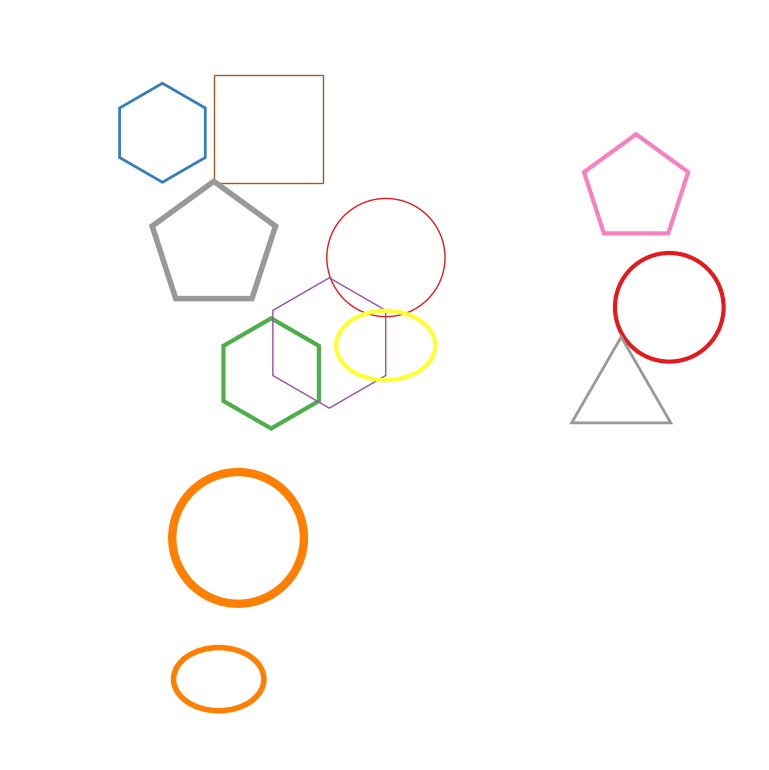[{"shape": "circle", "thickness": 1.5, "radius": 0.35, "center": [0.869, 0.601]}, {"shape": "circle", "thickness": 0.5, "radius": 0.38, "center": [0.501, 0.666]}, {"shape": "hexagon", "thickness": 1, "radius": 0.32, "center": [0.211, 0.828]}, {"shape": "hexagon", "thickness": 1.5, "radius": 0.36, "center": [0.352, 0.515]}, {"shape": "hexagon", "thickness": 0.5, "radius": 0.42, "center": [0.428, 0.555]}, {"shape": "circle", "thickness": 3, "radius": 0.43, "center": [0.309, 0.301]}, {"shape": "oval", "thickness": 2, "radius": 0.29, "center": [0.284, 0.118]}, {"shape": "oval", "thickness": 1.5, "radius": 0.32, "center": [0.501, 0.551]}, {"shape": "square", "thickness": 0.5, "radius": 0.35, "center": [0.349, 0.832]}, {"shape": "pentagon", "thickness": 1.5, "radius": 0.36, "center": [0.826, 0.755]}, {"shape": "pentagon", "thickness": 2, "radius": 0.42, "center": [0.278, 0.68]}, {"shape": "triangle", "thickness": 1, "radius": 0.37, "center": [0.807, 0.488]}]